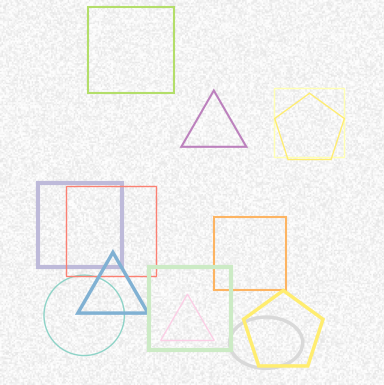[{"shape": "circle", "thickness": 1, "radius": 0.52, "center": [0.219, 0.181]}, {"shape": "square", "thickness": 1, "radius": 0.45, "center": [0.802, 0.682]}, {"shape": "square", "thickness": 3, "radius": 0.55, "center": [0.207, 0.415]}, {"shape": "square", "thickness": 1, "radius": 0.59, "center": [0.288, 0.4]}, {"shape": "triangle", "thickness": 2.5, "radius": 0.53, "center": [0.293, 0.239]}, {"shape": "square", "thickness": 1.5, "radius": 0.47, "center": [0.649, 0.341]}, {"shape": "square", "thickness": 1.5, "radius": 0.56, "center": [0.34, 0.869]}, {"shape": "triangle", "thickness": 1, "radius": 0.4, "center": [0.487, 0.156]}, {"shape": "oval", "thickness": 2.5, "radius": 0.48, "center": [0.691, 0.11]}, {"shape": "triangle", "thickness": 1.5, "radius": 0.49, "center": [0.555, 0.667]}, {"shape": "square", "thickness": 3, "radius": 0.54, "center": [0.493, 0.198]}, {"shape": "pentagon", "thickness": 1, "radius": 0.48, "center": [0.804, 0.663]}, {"shape": "pentagon", "thickness": 2.5, "radius": 0.54, "center": [0.736, 0.137]}]